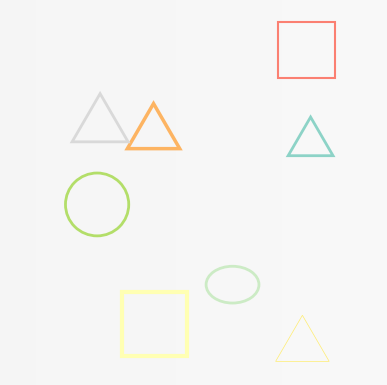[{"shape": "triangle", "thickness": 2, "radius": 0.33, "center": [0.802, 0.629]}, {"shape": "square", "thickness": 3, "radius": 0.42, "center": [0.399, 0.16]}, {"shape": "square", "thickness": 1.5, "radius": 0.37, "center": [0.791, 0.87]}, {"shape": "triangle", "thickness": 2.5, "radius": 0.39, "center": [0.396, 0.653]}, {"shape": "circle", "thickness": 2, "radius": 0.41, "center": [0.251, 0.469]}, {"shape": "triangle", "thickness": 2, "radius": 0.42, "center": [0.258, 0.673]}, {"shape": "oval", "thickness": 2, "radius": 0.34, "center": [0.6, 0.261]}, {"shape": "triangle", "thickness": 0.5, "radius": 0.4, "center": [0.78, 0.101]}]